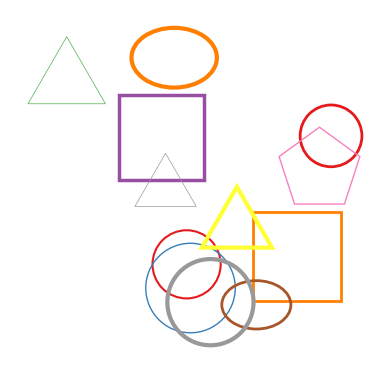[{"shape": "circle", "thickness": 1.5, "radius": 0.44, "center": [0.485, 0.313]}, {"shape": "circle", "thickness": 2, "radius": 0.4, "center": [0.86, 0.647]}, {"shape": "circle", "thickness": 1, "radius": 0.58, "center": [0.495, 0.252]}, {"shape": "triangle", "thickness": 0.5, "radius": 0.58, "center": [0.173, 0.789]}, {"shape": "square", "thickness": 2.5, "radius": 0.55, "center": [0.419, 0.644]}, {"shape": "square", "thickness": 2, "radius": 0.57, "center": [0.771, 0.333]}, {"shape": "oval", "thickness": 3, "radius": 0.55, "center": [0.452, 0.85]}, {"shape": "triangle", "thickness": 3, "radius": 0.53, "center": [0.615, 0.409]}, {"shape": "oval", "thickness": 2, "radius": 0.45, "center": [0.666, 0.208]}, {"shape": "pentagon", "thickness": 1, "radius": 0.55, "center": [0.83, 0.559]}, {"shape": "triangle", "thickness": 0.5, "radius": 0.46, "center": [0.43, 0.51]}, {"shape": "circle", "thickness": 3, "radius": 0.56, "center": [0.547, 0.215]}]